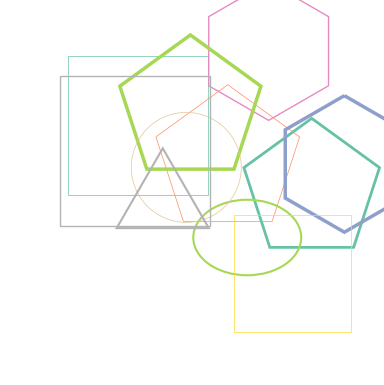[{"shape": "pentagon", "thickness": 2, "radius": 0.93, "center": [0.81, 0.507]}, {"shape": "square", "thickness": 0.5, "radius": 0.91, "center": [0.359, 0.674]}, {"shape": "pentagon", "thickness": 0.5, "radius": 0.98, "center": [0.592, 0.584]}, {"shape": "hexagon", "thickness": 2.5, "radius": 0.89, "center": [0.894, 0.574]}, {"shape": "hexagon", "thickness": 1, "radius": 0.9, "center": [0.698, 0.867]}, {"shape": "oval", "thickness": 1.5, "radius": 0.7, "center": [0.642, 0.383]}, {"shape": "pentagon", "thickness": 2.5, "radius": 0.96, "center": [0.495, 0.717]}, {"shape": "square", "thickness": 0.5, "radius": 0.76, "center": [0.759, 0.29]}, {"shape": "circle", "thickness": 0.5, "radius": 0.71, "center": [0.484, 0.565]}, {"shape": "triangle", "thickness": 1.5, "radius": 0.69, "center": [0.423, 0.477]}, {"shape": "square", "thickness": 1, "radius": 0.98, "center": [0.351, 0.608]}]